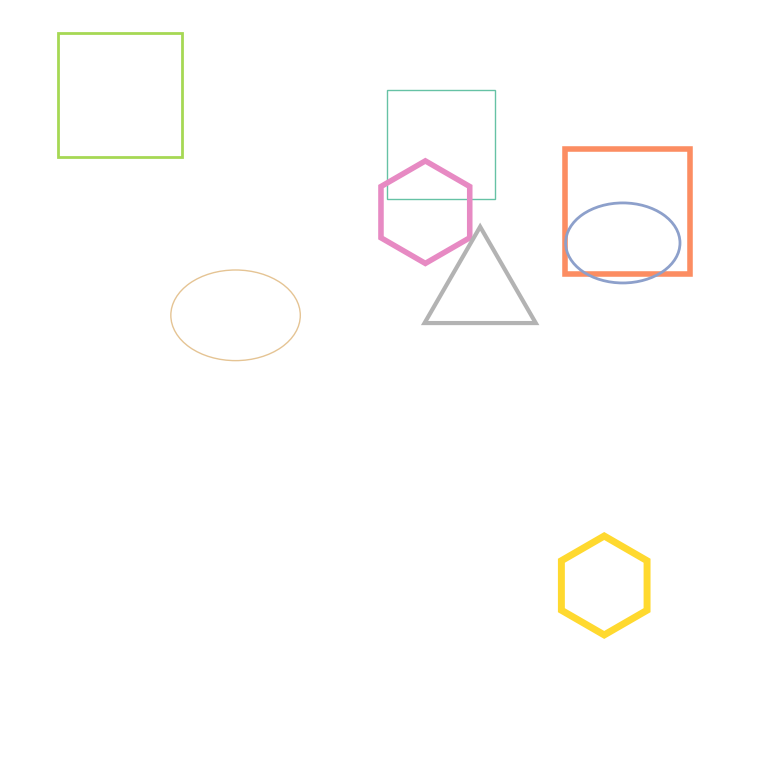[{"shape": "square", "thickness": 0.5, "radius": 0.35, "center": [0.573, 0.812]}, {"shape": "square", "thickness": 2, "radius": 0.41, "center": [0.815, 0.725]}, {"shape": "oval", "thickness": 1, "radius": 0.37, "center": [0.809, 0.684]}, {"shape": "hexagon", "thickness": 2, "radius": 0.33, "center": [0.552, 0.724]}, {"shape": "square", "thickness": 1, "radius": 0.4, "center": [0.156, 0.876]}, {"shape": "hexagon", "thickness": 2.5, "radius": 0.32, "center": [0.785, 0.24]}, {"shape": "oval", "thickness": 0.5, "radius": 0.42, "center": [0.306, 0.591]}, {"shape": "triangle", "thickness": 1.5, "radius": 0.42, "center": [0.624, 0.622]}]